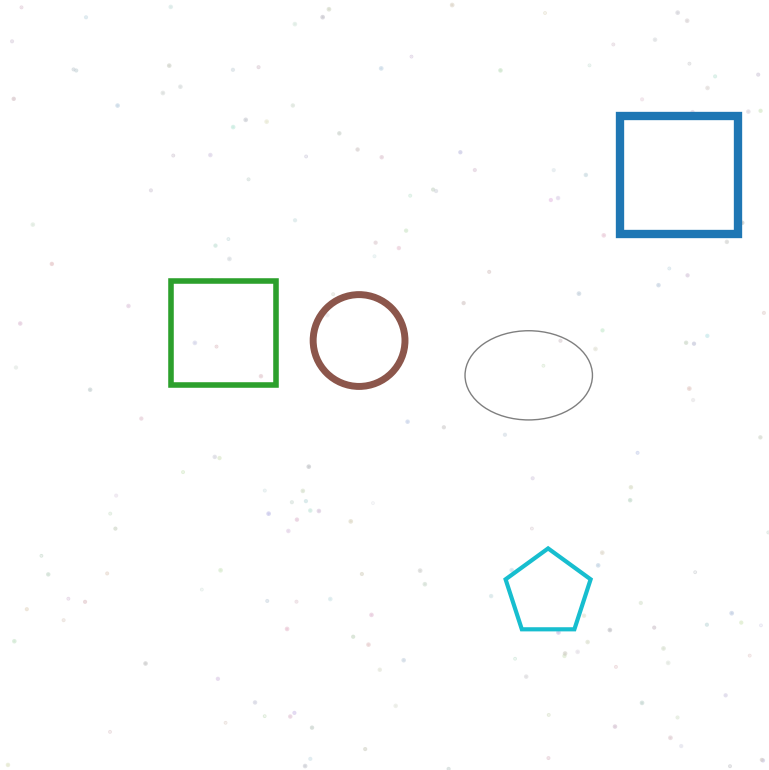[{"shape": "square", "thickness": 3, "radius": 0.38, "center": [0.881, 0.773]}, {"shape": "square", "thickness": 2, "radius": 0.34, "center": [0.29, 0.568]}, {"shape": "circle", "thickness": 2.5, "radius": 0.3, "center": [0.466, 0.558]}, {"shape": "oval", "thickness": 0.5, "radius": 0.41, "center": [0.687, 0.513]}, {"shape": "pentagon", "thickness": 1.5, "radius": 0.29, "center": [0.712, 0.23]}]